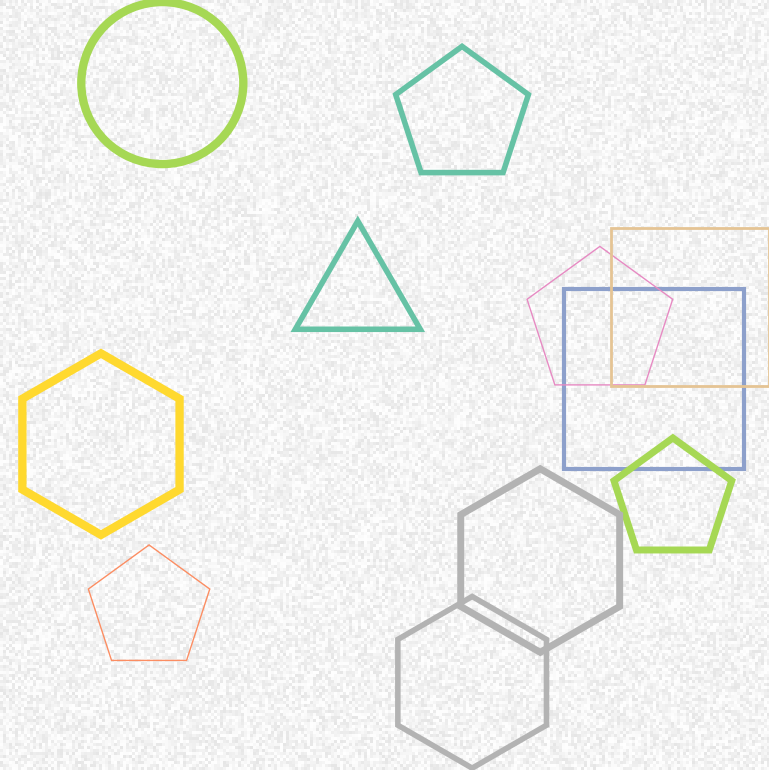[{"shape": "triangle", "thickness": 2, "radius": 0.47, "center": [0.465, 0.619]}, {"shape": "pentagon", "thickness": 2, "radius": 0.45, "center": [0.6, 0.849]}, {"shape": "pentagon", "thickness": 0.5, "radius": 0.41, "center": [0.194, 0.209]}, {"shape": "square", "thickness": 1.5, "radius": 0.59, "center": [0.849, 0.508]}, {"shape": "pentagon", "thickness": 0.5, "radius": 0.5, "center": [0.779, 0.581]}, {"shape": "circle", "thickness": 3, "radius": 0.53, "center": [0.211, 0.892]}, {"shape": "pentagon", "thickness": 2.5, "radius": 0.4, "center": [0.874, 0.351]}, {"shape": "hexagon", "thickness": 3, "radius": 0.59, "center": [0.131, 0.423]}, {"shape": "square", "thickness": 1, "radius": 0.51, "center": [0.896, 0.602]}, {"shape": "hexagon", "thickness": 2, "radius": 0.56, "center": [0.613, 0.114]}, {"shape": "hexagon", "thickness": 2.5, "radius": 0.6, "center": [0.702, 0.272]}]